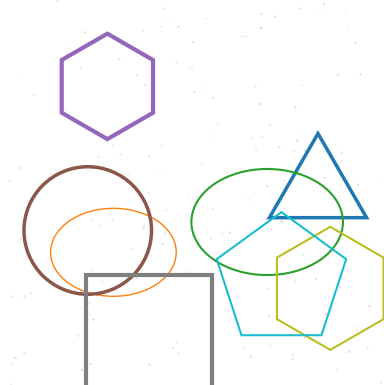[{"shape": "triangle", "thickness": 2.5, "radius": 0.73, "center": [0.826, 0.507]}, {"shape": "oval", "thickness": 1, "radius": 0.82, "center": [0.295, 0.345]}, {"shape": "oval", "thickness": 1.5, "radius": 0.98, "center": [0.694, 0.423]}, {"shape": "hexagon", "thickness": 3, "radius": 0.68, "center": [0.279, 0.776]}, {"shape": "circle", "thickness": 2.5, "radius": 0.83, "center": [0.228, 0.401]}, {"shape": "square", "thickness": 3, "radius": 0.82, "center": [0.387, 0.122]}, {"shape": "hexagon", "thickness": 1.5, "radius": 0.8, "center": [0.858, 0.251]}, {"shape": "pentagon", "thickness": 1.5, "radius": 0.88, "center": [0.731, 0.272]}]